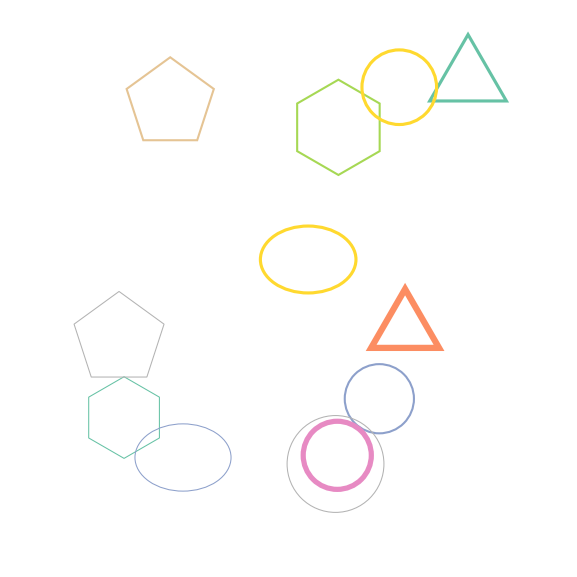[{"shape": "triangle", "thickness": 1.5, "radius": 0.38, "center": [0.81, 0.863]}, {"shape": "hexagon", "thickness": 0.5, "radius": 0.35, "center": [0.215, 0.276]}, {"shape": "triangle", "thickness": 3, "radius": 0.34, "center": [0.701, 0.431]}, {"shape": "oval", "thickness": 0.5, "radius": 0.42, "center": [0.317, 0.207]}, {"shape": "circle", "thickness": 1, "radius": 0.3, "center": [0.657, 0.309]}, {"shape": "circle", "thickness": 2.5, "radius": 0.29, "center": [0.584, 0.211]}, {"shape": "hexagon", "thickness": 1, "radius": 0.41, "center": [0.586, 0.779]}, {"shape": "oval", "thickness": 1.5, "radius": 0.41, "center": [0.534, 0.55]}, {"shape": "circle", "thickness": 1.5, "radius": 0.32, "center": [0.691, 0.848]}, {"shape": "pentagon", "thickness": 1, "radius": 0.4, "center": [0.295, 0.821]}, {"shape": "pentagon", "thickness": 0.5, "radius": 0.41, "center": [0.206, 0.413]}, {"shape": "circle", "thickness": 0.5, "radius": 0.42, "center": [0.581, 0.196]}]